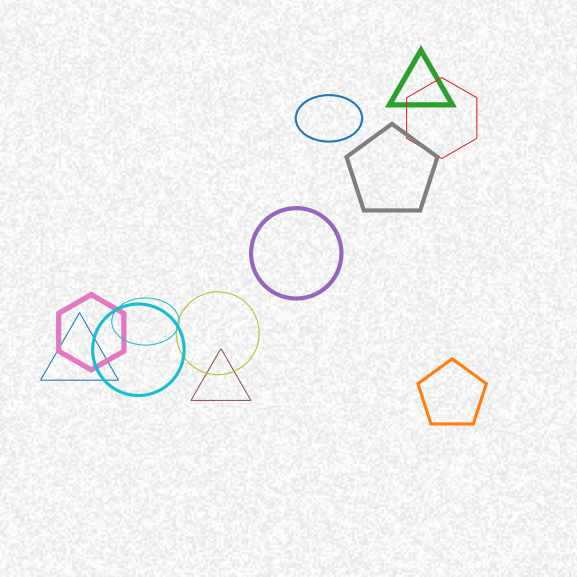[{"shape": "oval", "thickness": 1, "radius": 0.29, "center": [0.57, 0.794]}, {"shape": "triangle", "thickness": 0.5, "radius": 0.39, "center": [0.138, 0.38]}, {"shape": "pentagon", "thickness": 1.5, "radius": 0.31, "center": [0.783, 0.315]}, {"shape": "triangle", "thickness": 2.5, "radius": 0.31, "center": [0.729, 0.849]}, {"shape": "hexagon", "thickness": 0.5, "radius": 0.35, "center": [0.765, 0.795]}, {"shape": "circle", "thickness": 2, "radius": 0.39, "center": [0.513, 0.561]}, {"shape": "triangle", "thickness": 0.5, "radius": 0.3, "center": [0.383, 0.336]}, {"shape": "hexagon", "thickness": 2.5, "radius": 0.33, "center": [0.158, 0.424]}, {"shape": "pentagon", "thickness": 2, "radius": 0.41, "center": [0.679, 0.702]}, {"shape": "circle", "thickness": 0.5, "radius": 0.36, "center": [0.377, 0.422]}, {"shape": "circle", "thickness": 1.5, "radius": 0.4, "center": [0.24, 0.393]}, {"shape": "oval", "thickness": 0.5, "radius": 0.29, "center": [0.252, 0.442]}]